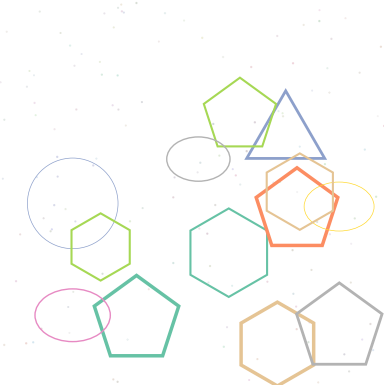[{"shape": "hexagon", "thickness": 1.5, "radius": 0.57, "center": [0.594, 0.344]}, {"shape": "pentagon", "thickness": 2.5, "radius": 0.58, "center": [0.355, 0.169]}, {"shape": "pentagon", "thickness": 2.5, "radius": 0.56, "center": [0.771, 0.453]}, {"shape": "circle", "thickness": 0.5, "radius": 0.59, "center": [0.189, 0.472]}, {"shape": "triangle", "thickness": 2, "radius": 0.59, "center": [0.742, 0.647]}, {"shape": "oval", "thickness": 1, "radius": 0.49, "center": [0.189, 0.181]}, {"shape": "pentagon", "thickness": 1.5, "radius": 0.49, "center": [0.623, 0.7]}, {"shape": "hexagon", "thickness": 1.5, "radius": 0.44, "center": [0.261, 0.359]}, {"shape": "oval", "thickness": 0.5, "radius": 0.45, "center": [0.881, 0.464]}, {"shape": "hexagon", "thickness": 1.5, "radius": 0.5, "center": [0.779, 0.502]}, {"shape": "hexagon", "thickness": 2.5, "radius": 0.54, "center": [0.72, 0.106]}, {"shape": "oval", "thickness": 1, "radius": 0.41, "center": [0.515, 0.587]}, {"shape": "pentagon", "thickness": 2, "radius": 0.58, "center": [0.881, 0.148]}]